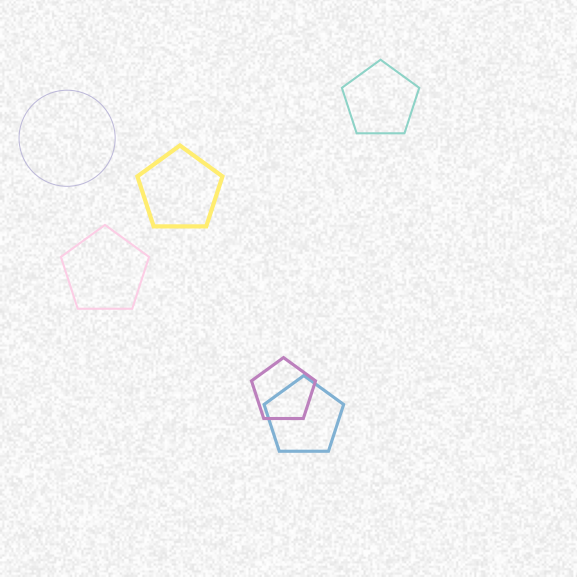[{"shape": "pentagon", "thickness": 1, "radius": 0.35, "center": [0.659, 0.825]}, {"shape": "circle", "thickness": 0.5, "radius": 0.42, "center": [0.116, 0.76]}, {"shape": "pentagon", "thickness": 1.5, "radius": 0.36, "center": [0.526, 0.276]}, {"shape": "pentagon", "thickness": 1, "radius": 0.4, "center": [0.182, 0.529]}, {"shape": "pentagon", "thickness": 1.5, "radius": 0.29, "center": [0.491, 0.322]}, {"shape": "pentagon", "thickness": 2, "radius": 0.39, "center": [0.312, 0.67]}]